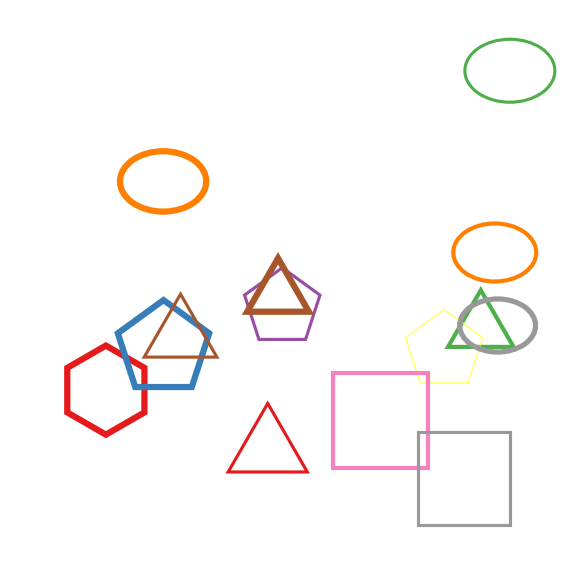[{"shape": "hexagon", "thickness": 3, "radius": 0.39, "center": [0.183, 0.324]}, {"shape": "triangle", "thickness": 1.5, "radius": 0.4, "center": [0.464, 0.221]}, {"shape": "pentagon", "thickness": 3, "radius": 0.42, "center": [0.283, 0.396]}, {"shape": "oval", "thickness": 1.5, "radius": 0.39, "center": [0.883, 0.877]}, {"shape": "triangle", "thickness": 2, "radius": 0.33, "center": [0.833, 0.431]}, {"shape": "pentagon", "thickness": 1.5, "radius": 0.34, "center": [0.489, 0.467]}, {"shape": "oval", "thickness": 2, "radius": 0.36, "center": [0.857, 0.562]}, {"shape": "oval", "thickness": 3, "radius": 0.37, "center": [0.282, 0.685]}, {"shape": "pentagon", "thickness": 0.5, "radius": 0.35, "center": [0.769, 0.393]}, {"shape": "triangle", "thickness": 1.5, "radius": 0.36, "center": [0.313, 0.417]}, {"shape": "triangle", "thickness": 3, "radius": 0.31, "center": [0.481, 0.49]}, {"shape": "square", "thickness": 2, "radius": 0.41, "center": [0.659, 0.272]}, {"shape": "oval", "thickness": 2.5, "radius": 0.33, "center": [0.862, 0.435]}, {"shape": "square", "thickness": 1.5, "radius": 0.4, "center": [0.803, 0.171]}]